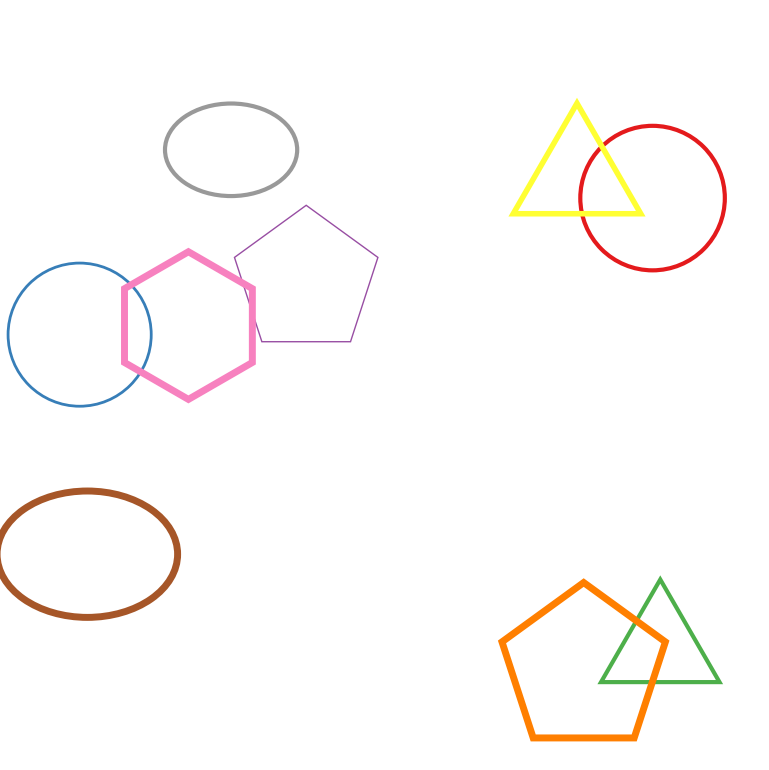[{"shape": "circle", "thickness": 1.5, "radius": 0.47, "center": [0.847, 0.743]}, {"shape": "circle", "thickness": 1, "radius": 0.46, "center": [0.103, 0.565]}, {"shape": "triangle", "thickness": 1.5, "radius": 0.44, "center": [0.857, 0.159]}, {"shape": "pentagon", "thickness": 0.5, "radius": 0.49, "center": [0.398, 0.635]}, {"shape": "pentagon", "thickness": 2.5, "radius": 0.56, "center": [0.758, 0.132]}, {"shape": "triangle", "thickness": 2, "radius": 0.48, "center": [0.749, 0.77]}, {"shape": "oval", "thickness": 2.5, "radius": 0.59, "center": [0.113, 0.28]}, {"shape": "hexagon", "thickness": 2.5, "radius": 0.48, "center": [0.245, 0.577]}, {"shape": "oval", "thickness": 1.5, "radius": 0.43, "center": [0.3, 0.805]}]